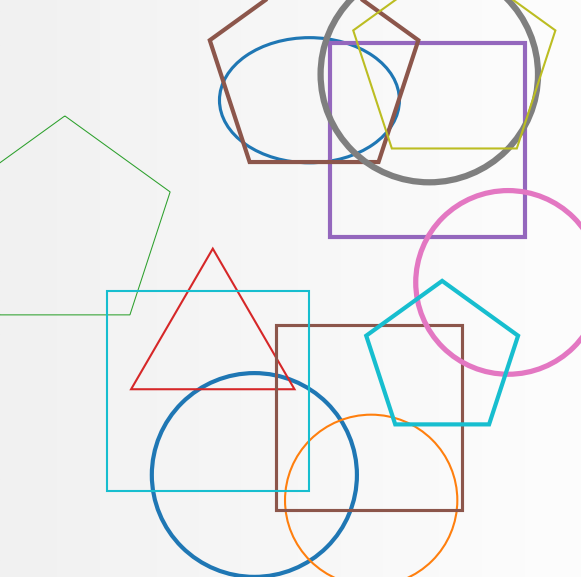[{"shape": "oval", "thickness": 1.5, "radius": 0.77, "center": [0.532, 0.826]}, {"shape": "circle", "thickness": 2, "radius": 0.88, "center": [0.438, 0.177]}, {"shape": "circle", "thickness": 1, "radius": 0.74, "center": [0.639, 0.133]}, {"shape": "pentagon", "thickness": 0.5, "radius": 0.95, "center": [0.112, 0.608]}, {"shape": "triangle", "thickness": 1, "radius": 0.81, "center": [0.366, 0.406]}, {"shape": "square", "thickness": 2, "radius": 0.84, "center": [0.735, 0.757]}, {"shape": "pentagon", "thickness": 2, "radius": 0.94, "center": [0.54, 0.871]}, {"shape": "square", "thickness": 1.5, "radius": 0.8, "center": [0.634, 0.277]}, {"shape": "circle", "thickness": 2.5, "radius": 0.8, "center": [0.874, 0.51]}, {"shape": "circle", "thickness": 3, "radius": 0.94, "center": [0.739, 0.87]}, {"shape": "pentagon", "thickness": 1, "radius": 0.91, "center": [0.782, 0.89]}, {"shape": "square", "thickness": 1, "radius": 0.87, "center": [0.358, 0.322]}, {"shape": "pentagon", "thickness": 2, "radius": 0.69, "center": [0.761, 0.375]}]